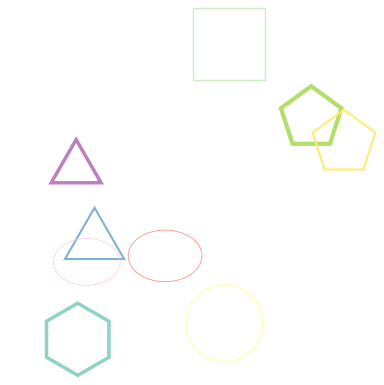[{"shape": "hexagon", "thickness": 2.5, "radius": 0.47, "center": [0.202, 0.119]}, {"shape": "circle", "thickness": 1, "radius": 0.5, "center": [0.583, 0.161]}, {"shape": "oval", "thickness": 0.5, "radius": 0.48, "center": [0.429, 0.335]}, {"shape": "triangle", "thickness": 1.5, "radius": 0.44, "center": [0.246, 0.371]}, {"shape": "pentagon", "thickness": 3, "radius": 0.41, "center": [0.808, 0.693]}, {"shape": "oval", "thickness": 0.5, "radius": 0.43, "center": [0.225, 0.32]}, {"shape": "triangle", "thickness": 2.5, "radius": 0.37, "center": [0.198, 0.563]}, {"shape": "square", "thickness": 1, "radius": 0.47, "center": [0.596, 0.886]}, {"shape": "pentagon", "thickness": 1.5, "radius": 0.43, "center": [0.893, 0.629]}]